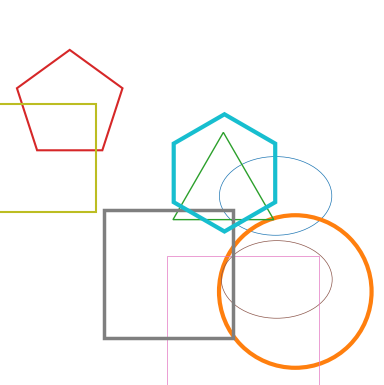[{"shape": "oval", "thickness": 0.5, "radius": 0.73, "center": [0.716, 0.491]}, {"shape": "circle", "thickness": 3, "radius": 0.99, "center": [0.767, 0.243]}, {"shape": "triangle", "thickness": 1, "radius": 0.76, "center": [0.58, 0.505]}, {"shape": "pentagon", "thickness": 1.5, "radius": 0.72, "center": [0.181, 0.726]}, {"shape": "oval", "thickness": 0.5, "radius": 0.72, "center": [0.719, 0.274]}, {"shape": "square", "thickness": 0.5, "radius": 0.98, "center": [0.632, 0.139]}, {"shape": "square", "thickness": 2.5, "radius": 0.84, "center": [0.437, 0.289]}, {"shape": "square", "thickness": 1.5, "radius": 0.7, "center": [0.11, 0.59]}, {"shape": "hexagon", "thickness": 3, "radius": 0.76, "center": [0.583, 0.551]}]